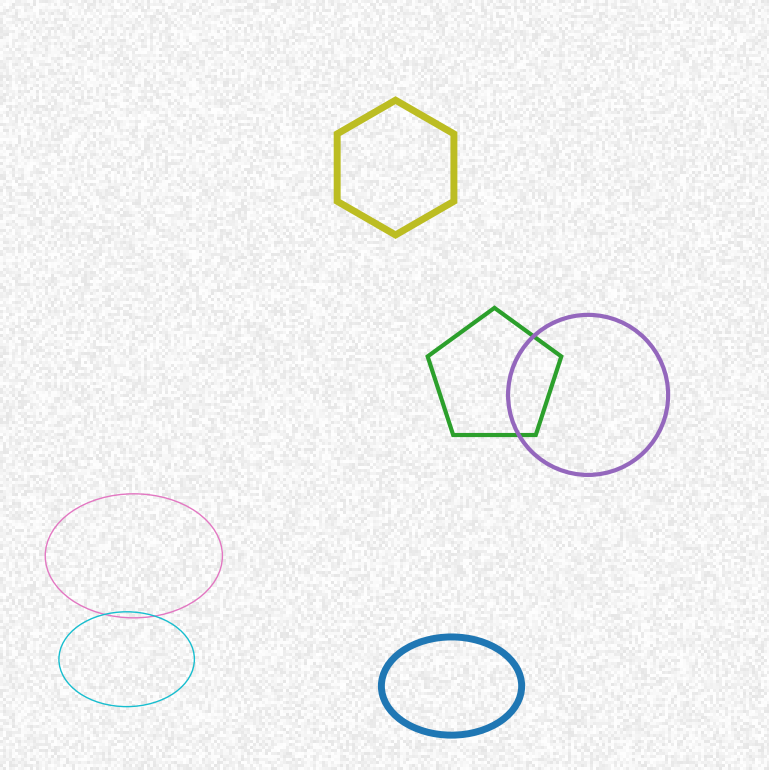[{"shape": "oval", "thickness": 2.5, "radius": 0.46, "center": [0.586, 0.109]}, {"shape": "pentagon", "thickness": 1.5, "radius": 0.46, "center": [0.642, 0.509]}, {"shape": "circle", "thickness": 1.5, "radius": 0.52, "center": [0.764, 0.487]}, {"shape": "oval", "thickness": 0.5, "radius": 0.58, "center": [0.174, 0.278]}, {"shape": "hexagon", "thickness": 2.5, "radius": 0.44, "center": [0.514, 0.782]}, {"shape": "oval", "thickness": 0.5, "radius": 0.44, "center": [0.164, 0.144]}]